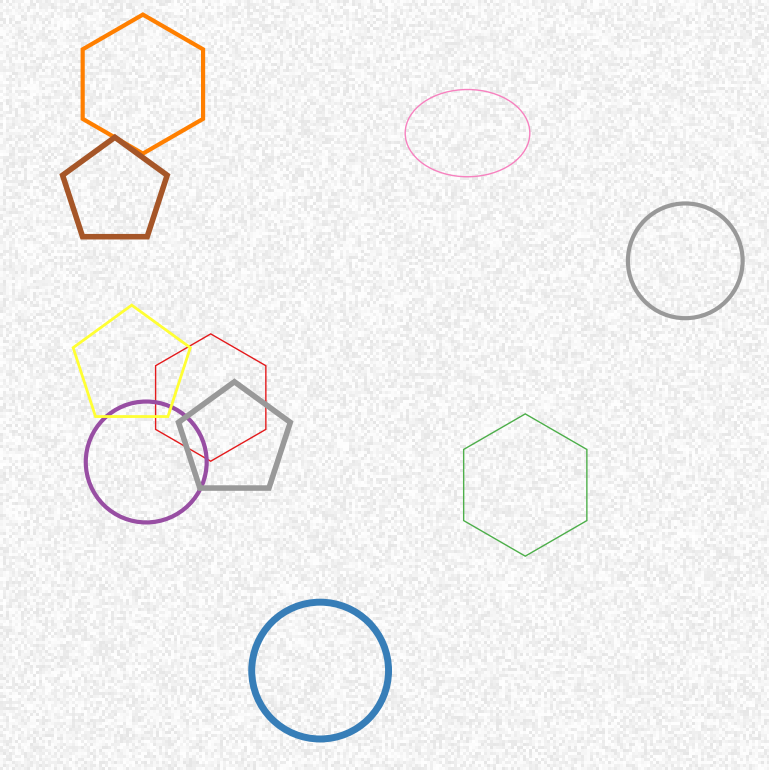[{"shape": "hexagon", "thickness": 0.5, "radius": 0.41, "center": [0.274, 0.484]}, {"shape": "circle", "thickness": 2.5, "radius": 0.44, "center": [0.416, 0.129]}, {"shape": "hexagon", "thickness": 0.5, "radius": 0.46, "center": [0.682, 0.37]}, {"shape": "circle", "thickness": 1.5, "radius": 0.39, "center": [0.19, 0.4]}, {"shape": "hexagon", "thickness": 1.5, "radius": 0.45, "center": [0.186, 0.891]}, {"shape": "pentagon", "thickness": 1, "radius": 0.4, "center": [0.171, 0.524]}, {"shape": "pentagon", "thickness": 2, "radius": 0.36, "center": [0.149, 0.75]}, {"shape": "oval", "thickness": 0.5, "radius": 0.4, "center": [0.607, 0.827]}, {"shape": "pentagon", "thickness": 2, "radius": 0.38, "center": [0.304, 0.428]}, {"shape": "circle", "thickness": 1.5, "radius": 0.37, "center": [0.89, 0.661]}]